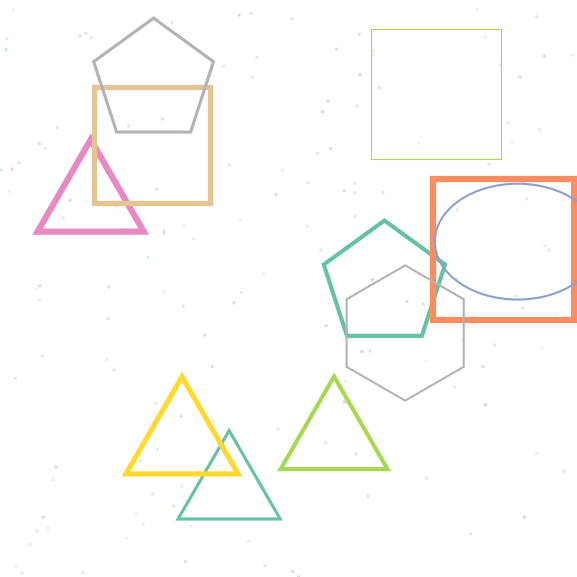[{"shape": "pentagon", "thickness": 2, "radius": 0.55, "center": [0.666, 0.507]}, {"shape": "triangle", "thickness": 1.5, "radius": 0.51, "center": [0.397, 0.151]}, {"shape": "square", "thickness": 3, "radius": 0.61, "center": [0.872, 0.567]}, {"shape": "oval", "thickness": 1, "radius": 0.72, "center": [0.896, 0.581]}, {"shape": "triangle", "thickness": 3, "radius": 0.53, "center": [0.157, 0.651]}, {"shape": "triangle", "thickness": 2, "radius": 0.53, "center": [0.579, 0.24]}, {"shape": "square", "thickness": 0.5, "radius": 0.56, "center": [0.755, 0.836]}, {"shape": "triangle", "thickness": 2.5, "radius": 0.56, "center": [0.315, 0.235]}, {"shape": "square", "thickness": 2.5, "radius": 0.5, "center": [0.263, 0.747]}, {"shape": "hexagon", "thickness": 1, "radius": 0.59, "center": [0.702, 0.422]}, {"shape": "pentagon", "thickness": 1.5, "radius": 0.55, "center": [0.266, 0.859]}]